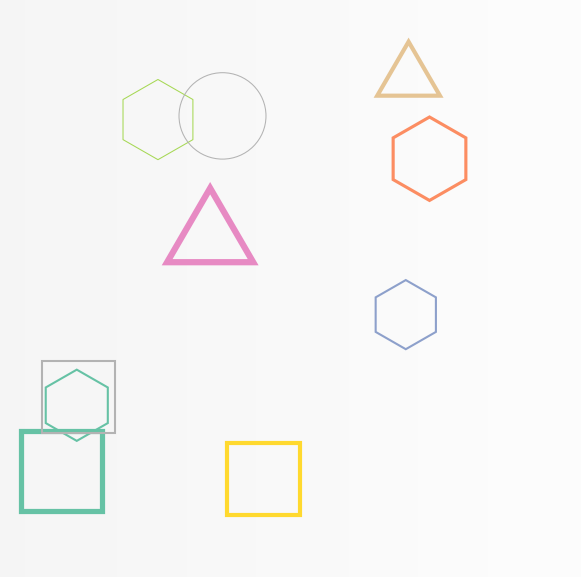[{"shape": "square", "thickness": 2.5, "radius": 0.35, "center": [0.106, 0.183]}, {"shape": "hexagon", "thickness": 1, "radius": 0.31, "center": [0.132, 0.297]}, {"shape": "hexagon", "thickness": 1.5, "radius": 0.36, "center": [0.739, 0.724]}, {"shape": "hexagon", "thickness": 1, "radius": 0.3, "center": [0.698, 0.454]}, {"shape": "triangle", "thickness": 3, "radius": 0.43, "center": [0.362, 0.588]}, {"shape": "hexagon", "thickness": 0.5, "radius": 0.35, "center": [0.272, 0.792]}, {"shape": "square", "thickness": 2, "radius": 0.31, "center": [0.454, 0.169]}, {"shape": "triangle", "thickness": 2, "radius": 0.31, "center": [0.703, 0.865]}, {"shape": "square", "thickness": 1, "radius": 0.31, "center": [0.135, 0.312]}, {"shape": "circle", "thickness": 0.5, "radius": 0.37, "center": [0.383, 0.798]}]